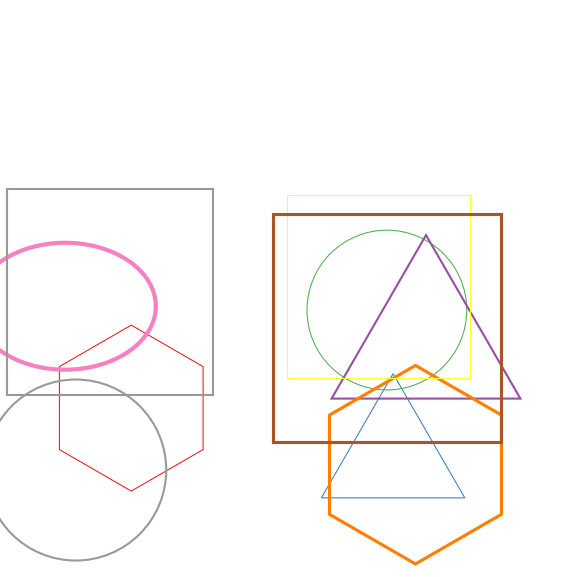[{"shape": "hexagon", "thickness": 0.5, "radius": 0.72, "center": [0.227, 0.292]}, {"shape": "triangle", "thickness": 0.5, "radius": 0.72, "center": [0.681, 0.209]}, {"shape": "circle", "thickness": 0.5, "radius": 0.69, "center": [0.67, 0.462]}, {"shape": "triangle", "thickness": 1, "radius": 0.94, "center": [0.738, 0.403]}, {"shape": "hexagon", "thickness": 1.5, "radius": 0.86, "center": [0.719, 0.194]}, {"shape": "square", "thickness": 0.5, "radius": 0.79, "center": [0.655, 0.503]}, {"shape": "square", "thickness": 1.5, "radius": 0.99, "center": [0.67, 0.431]}, {"shape": "oval", "thickness": 2, "radius": 0.78, "center": [0.113, 0.469]}, {"shape": "square", "thickness": 1, "radius": 0.89, "center": [0.191, 0.493]}, {"shape": "circle", "thickness": 1, "radius": 0.78, "center": [0.131, 0.185]}]